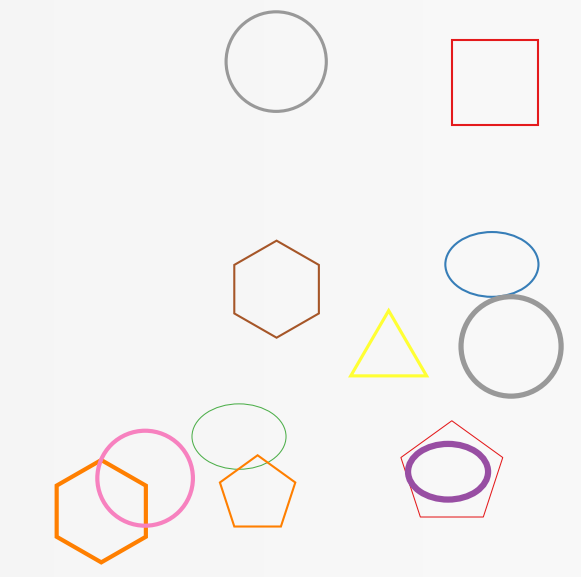[{"shape": "pentagon", "thickness": 0.5, "radius": 0.46, "center": [0.777, 0.178]}, {"shape": "square", "thickness": 1, "radius": 0.37, "center": [0.852, 0.856]}, {"shape": "oval", "thickness": 1, "radius": 0.4, "center": [0.846, 0.541]}, {"shape": "oval", "thickness": 0.5, "radius": 0.4, "center": [0.411, 0.243]}, {"shape": "oval", "thickness": 3, "radius": 0.34, "center": [0.771, 0.182]}, {"shape": "pentagon", "thickness": 1, "radius": 0.34, "center": [0.443, 0.143]}, {"shape": "hexagon", "thickness": 2, "radius": 0.44, "center": [0.174, 0.114]}, {"shape": "triangle", "thickness": 1.5, "radius": 0.38, "center": [0.669, 0.386]}, {"shape": "hexagon", "thickness": 1, "radius": 0.42, "center": [0.476, 0.498]}, {"shape": "circle", "thickness": 2, "radius": 0.41, "center": [0.25, 0.171]}, {"shape": "circle", "thickness": 1.5, "radius": 0.43, "center": [0.475, 0.892]}, {"shape": "circle", "thickness": 2.5, "radius": 0.43, "center": [0.879, 0.399]}]